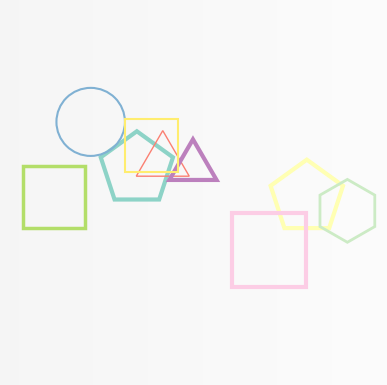[{"shape": "pentagon", "thickness": 3, "radius": 0.49, "center": [0.353, 0.561]}, {"shape": "pentagon", "thickness": 3, "radius": 0.49, "center": [0.792, 0.487]}, {"shape": "triangle", "thickness": 1, "radius": 0.39, "center": [0.42, 0.582]}, {"shape": "circle", "thickness": 1.5, "radius": 0.44, "center": [0.234, 0.683]}, {"shape": "square", "thickness": 2.5, "radius": 0.4, "center": [0.139, 0.488]}, {"shape": "square", "thickness": 3, "radius": 0.48, "center": [0.694, 0.35]}, {"shape": "triangle", "thickness": 3, "radius": 0.35, "center": [0.498, 0.568]}, {"shape": "hexagon", "thickness": 2, "radius": 0.41, "center": [0.896, 0.452]}, {"shape": "square", "thickness": 1.5, "radius": 0.34, "center": [0.391, 0.623]}]